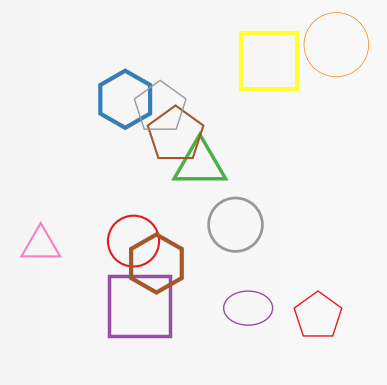[{"shape": "circle", "thickness": 1.5, "radius": 0.33, "center": [0.345, 0.374]}, {"shape": "pentagon", "thickness": 1, "radius": 0.32, "center": [0.821, 0.18]}, {"shape": "hexagon", "thickness": 3, "radius": 0.37, "center": [0.323, 0.742]}, {"shape": "triangle", "thickness": 2.5, "radius": 0.38, "center": [0.516, 0.574]}, {"shape": "oval", "thickness": 1, "radius": 0.32, "center": [0.64, 0.2]}, {"shape": "square", "thickness": 2.5, "radius": 0.39, "center": [0.36, 0.205]}, {"shape": "circle", "thickness": 0.5, "radius": 0.42, "center": [0.868, 0.884]}, {"shape": "square", "thickness": 3, "radius": 0.36, "center": [0.693, 0.842]}, {"shape": "hexagon", "thickness": 3, "radius": 0.38, "center": [0.404, 0.316]}, {"shape": "pentagon", "thickness": 1.5, "radius": 0.38, "center": [0.453, 0.651]}, {"shape": "triangle", "thickness": 1.5, "radius": 0.29, "center": [0.105, 0.363]}, {"shape": "pentagon", "thickness": 1, "radius": 0.35, "center": [0.413, 0.721]}, {"shape": "circle", "thickness": 2, "radius": 0.35, "center": [0.608, 0.416]}]